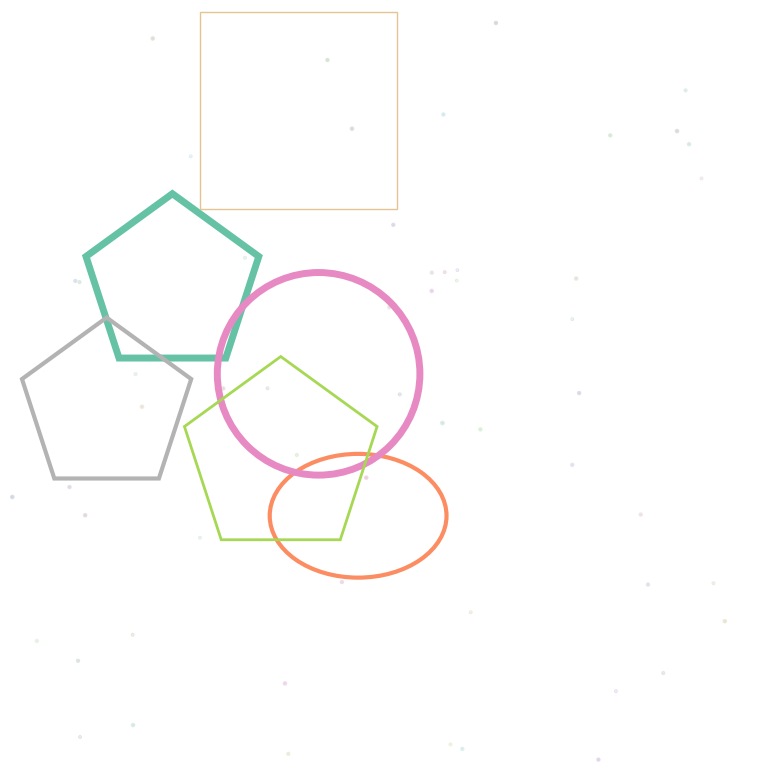[{"shape": "pentagon", "thickness": 2.5, "radius": 0.59, "center": [0.224, 0.63]}, {"shape": "oval", "thickness": 1.5, "radius": 0.57, "center": [0.465, 0.33]}, {"shape": "circle", "thickness": 2.5, "radius": 0.66, "center": [0.414, 0.515]}, {"shape": "pentagon", "thickness": 1, "radius": 0.66, "center": [0.365, 0.405]}, {"shape": "square", "thickness": 0.5, "radius": 0.64, "center": [0.388, 0.856]}, {"shape": "pentagon", "thickness": 1.5, "radius": 0.58, "center": [0.138, 0.472]}]